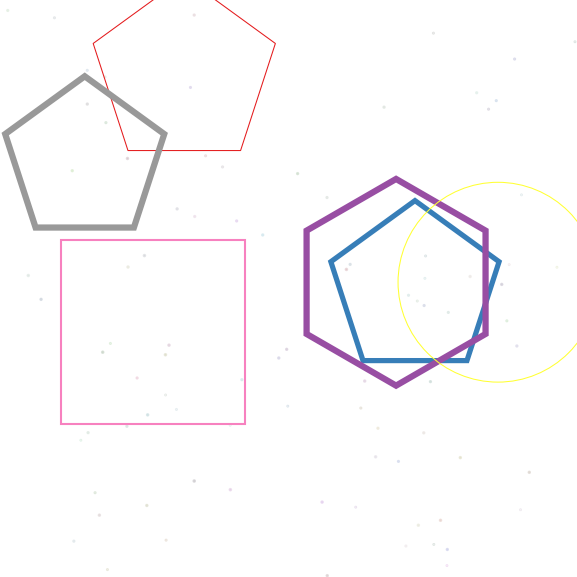[{"shape": "pentagon", "thickness": 0.5, "radius": 0.83, "center": [0.319, 0.873]}, {"shape": "pentagon", "thickness": 2.5, "radius": 0.77, "center": [0.719, 0.499]}, {"shape": "hexagon", "thickness": 3, "radius": 0.89, "center": [0.686, 0.51]}, {"shape": "circle", "thickness": 0.5, "radius": 0.87, "center": [0.862, 0.51]}, {"shape": "square", "thickness": 1, "radius": 0.8, "center": [0.264, 0.425]}, {"shape": "pentagon", "thickness": 3, "radius": 0.72, "center": [0.147, 0.722]}]